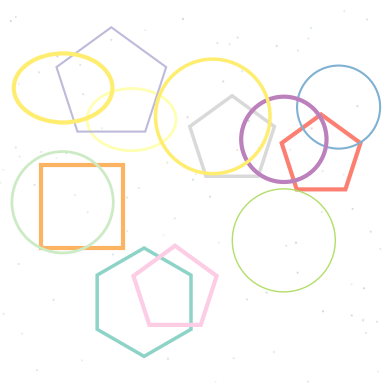[{"shape": "hexagon", "thickness": 2.5, "radius": 0.7, "center": [0.374, 0.215]}, {"shape": "oval", "thickness": 2, "radius": 0.58, "center": [0.342, 0.689]}, {"shape": "pentagon", "thickness": 1.5, "radius": 0.75, "center": [0.289, 0.779]}, {"shape": "pentagon", "thickness": 3, "radius": 0.54, "center": [0.834, 0.595]}, {"shape": "circle", "thickness": 1.5, "radius": 0.54, "center": [0.879, 0.722]}, {"shape": "square", "thickness": 3, "radius": 0.54, "center": [0.213, 0.464]}, {"shape": "circle", "thickness": 1, "radius": 0.67, "center": [0.737, 0.376]}, {"shape": "pentagon", "thickness": 3, "radius": 0.57, "center": [0.455, 0.248]}, {"shape": "pentagon", "thickness": 2.5, "radius": 0.58, "center": [0.603, 0.636]}, {"shape": "circle", "thickness": 3, "radius": 0.55, "center": [0.737, 0.638]}, {"shape": "circle", "thickness": 2, "radius": 0.66, "center": [0.163, 0.475]}, {"shape": "oval", "thickness": 3, "radius": 0.64, "center": [0.164, 0.772]}, {"shape": "circle", "thickness": 2.5, "radius": 0.74, "center": [0.553, 0.698]}]